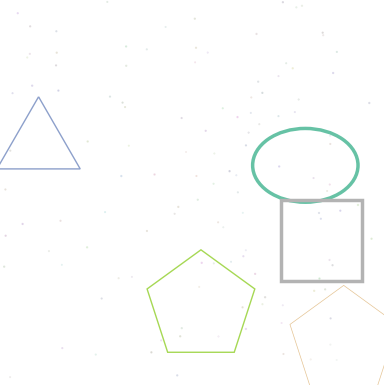[{"shape": "oval", "thickness": 2.5, "radius": 0.68, "center": [0.793, 0.571]}, {"shape": "triangle", "thickness": 1, "radius": 0.62, "center": [0.1, 0.624]}, {"shape": "pentagon", "thickness": 1, "radius": 0.74, "center": [0.522, 0.204]}, {"shape": "pentagon", "thickness": 0.5, "radius": 0.73, "center": [0.893, 0.112]}, {"shape": "square", "thickness": 2.5, "radius": 0.52, "center": [0.835, 0.376]}]